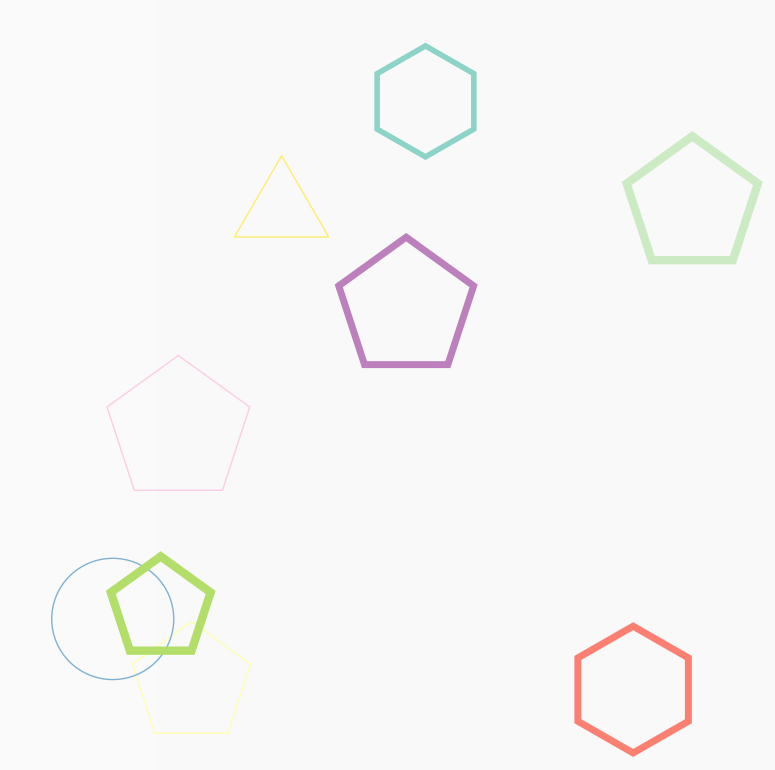[{"shape": "hexagon", "thickness": 2, "radius": 0.36, "center": [0.549, 0.868]}, {"shape": "pentagon", "thickness": 0.5, "radius": 0.4, "center": [0.247, 0.113]}, {"shape": "hexagon", "thickness": 2.5, "radius": 0.41, "center": [0.817, 0.104]}, {"shape": "circle", "thickness": 0.5, "radius": 0.39, "center": [0.145, 0.196]}, {"shape": "pentagon", "thickness": 3, "radius": 0.34, "center": [0.207, 0.21]}, {"shape": "pentagon", "thickness": 0.5, "radius": 0.48, "center": [0.23, 0.442]}, {"shape": "pentagon", "thickness": 2.5, "radius": 0.46, "center": [0.524, 0.6]}, {"shape": "pentagon", "thickness": 3, "radius": 0.45, "center": [0.893, 0.734]}, {"shape": "triangle", "thickness": 0.5, "radius": 0.35, "center": [0.363, 0.727]}]